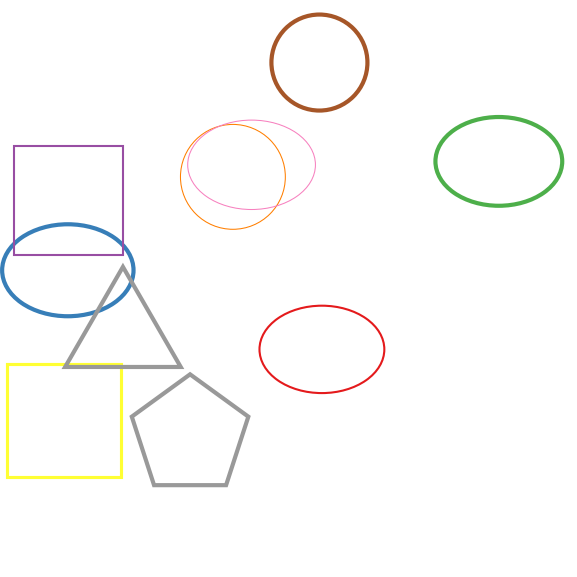[{"shape": "oval", "thickness": 1, "radius": 0.54, "center": [0.557, 0.394]}, {"shape": "oval", "thickness": 2, "radius": 0.57, "center": [0.117, 0.531]}, {"shape": "oval", "thickness": 2, "radius": 0.55, "center": [0.864, 0.72]}, {"shape": "square", "thickness": 1, "radius": 0.47, "center": [0.118, 0.651]}, {"shape": "circle", "thickness": 0.5, "radius": 0.45, "center": [0.403, 0.693]}, {"shape": "square", "thickness": 1.5, "radius": 0.49, "center": [0.11, 0.271]}, {"shape": "circle", "thickness": 2, "radius": 0.42, "center": [0.553, 0.891]}, {"shape": "oval", "thickness": 0.5, "radius": 0.55, "center": [0.436, 0.714]}, {"shape": "pentagon", "thickness": 2, "radius": 0.53, "center": [0.329, 0.245]}, {"shape": "triangle", "thickness": 2, "radius": 0.58, "center": [0.213, 0.421]}]